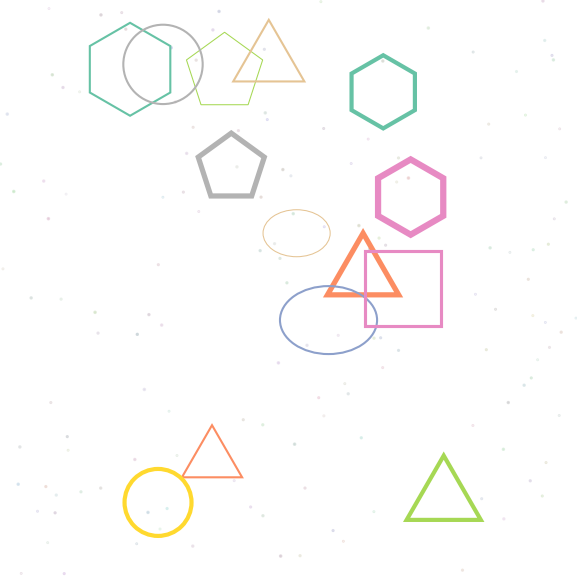[{"shape": "hexagon", "thickness": 1, "radius": 0.4, "center": [0.225, 0.879]}, {"shape": "hexagon", "thickness": 2, "radius": 0.32, "center": [0.664, 0.84]}, {"shape": "triangle", "thickness": 1, "radius": 0.3, "center": [0.367, 0.203]}, {"shape": "triangle", "thickness": 2.5, "radius": 0.36, "center": [0.629, 0.524]}, {"shape": "oval", "thickness": 1, "radius": 0.42, "center": [0.569, 0.445]}, {"shape": "square", "thickness": 1.5, "radius": 0.33, "center": [0.698, 0.5]}, {"shape": "hexagon", "thickness": 3, "radius": 0.33, "center": [0.711, 0.658]}, {"shape": "pentagon", "thickness": 0.5, "radius": 0.35, "center": [0.389, 0.874]}, {"shape": "triangle", "thickness": 2, "radius": 0.37, "center": [0.768, 0.136]}, {"shape": "circle", "thickness": 2, "radius": 0.29, "center": [0.274, 0.129]}, {"shape": "oval", "thickness": 0.5, "radius": 0.29, "center": [0.514, 0.595]}, {"shape": "triangle", "thickness": 1, "radius": 0.36, "center": [0.465, 0.894]}, {"shape": "circle", "thickness": 1, "radius": 0.34, "center": [0.282, 0.888]}, {"shape": "pentagon", "thickness": 2.5, "radius": 0.3, "center": [0.4, 0.708]}]